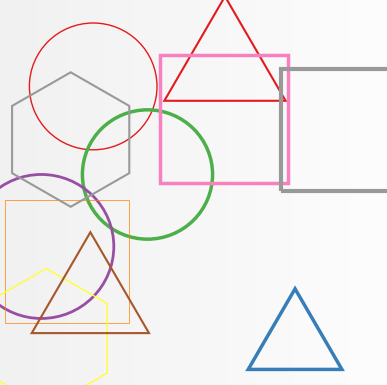[{"shape": "triangle", "thickness": 1.5, "radius": 0.9, "center": [0.581, 0.829]}, {"shape": "circle", "thickness": 1, "radius": 0.82, "center": [0.24, 0.776]}, {"shape": "triangle", "thickness": 2.5, "radius": 0.7, "center": [0.761, 0.11]}, {"shape": "circle", "thickness": 2.5, "radius": 0.84, "center": [0.381, 0.547]}, {"shape": "circle", "thickness": 2, "radius": 0.93, "center": [0.107, 0.36]}, {"shape": "square", "thickness": 0.5, "radius": 0.8, "center": [0.173, 0.32]}, {"shape": "hexagon", "thickness": 1, "radius": 0.91, "center": [0.119, 0.121]}, {"shape": "triangle", "thickness": 1.5, "radius": 0.87, "center": [0.233, 0.222]}, {"shape": "square", "thickness": 2.5, "radius": 0.83, "center": [0.578, 0.691]}, {"shape": "square", "thickness": 3, "radius": 0.79, "center": [0.882, 0.662]}, {"shape": "hexagon", "thickness": 1.5, "radius": 0.87, "center": [0.182, 0.638]}]